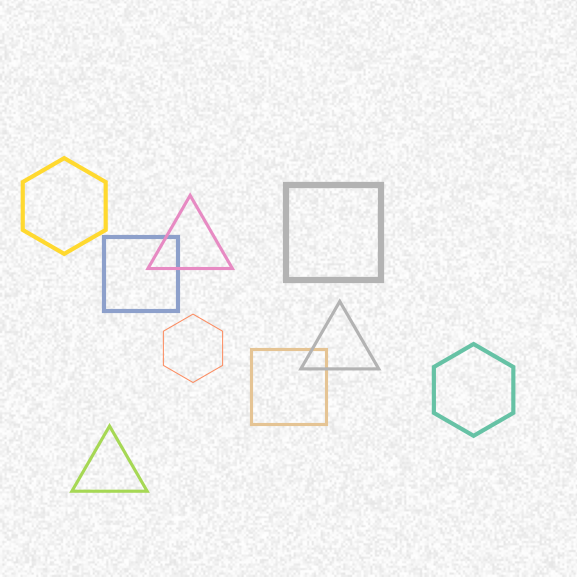[{"shape": "hexagon", "thickness": 2, "radius": 0.4, "center": [0.82, 0.324]}, {"shape": "hexagon", "thickness": 0.5, "radius": 0.3, "center": [0.334, 0.396]}, {"shape": "square", "thickness": 2, "radius": 0.32, "center": [0.244, 0.525]}, {"shape": "triangle", "thickness": 1.5, "radius": 0.42, "center": [0.329, 0.576]}, {"shape": "triangle", "thickness": 1.5, "radius": 0.38, "center": [0.19, 0.186]}, {"shape": "hexagon", "thickness": 2, "radius": 0.41, "center": [0.111, 0.642]}, {"shape": "square", "thickness": 1.5, "radius": 0.33, "center": [0.499, 0.329]}, {"shape": "square", "thickness": 3, "radius": 0.41, "center": [0.578, 0.597]}, {"shape": "triangle", "thickness": 1.5, "radius": 0.39, "center": [0.588, 0.399]}]